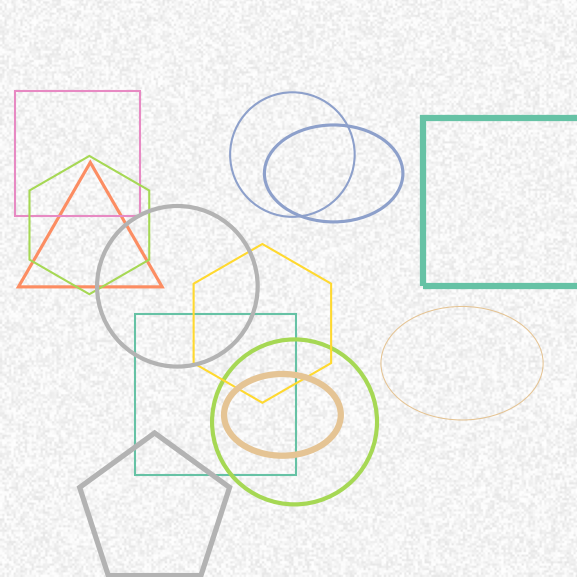[{"shape": "square", "thickness": 1, "radius": 0.7, "center": [0.373, 0.315]}, {"shape": "square", "thickness": 3, "radius": 0.73, "center": [0.878, 0.65]}, {"shape": "triangle", "thickness": 1.5, "radius": 0.72, "center": [0.156, 0.574]}, {"shape": "oval", "thickness": 1.5, "radius": 0.6, "center": [0.578, 0.699]}, {"shape": "circle", "thickness": 1, "radius": 0.54, "center": [0.506, 0.731]}, {"shape": "square", "thickness": 1, "radius": 0.54, "center": [0.134, 0.734]}, {"shape": "hexagon", "thickness": 1, "radius": 0.6, "center": [0.155, 0.609]}, {"shape": "circle", "thickness": 2, "radius": 0.71, "center": [0.51, 0.269]}, {"shape": "hexagon", "thickness": 1, "radius": 0.69, "center": [0.454, 0.439]}, {"shape": "oval", "thickness": 0.5, "radius": 0.7, "center": [0.8, 0.37]}, {"shape": "oval", "thickness": 3, "radius": 0.51, "center": [0.489, 0.281]}, {"shape": "pentagon", "thickness": 2.5, "radius": 0.68, "center": [0.268, 0.113]}, {"shape": "circle", "thickness": 2, "radius": 0.7, "center": [0.307, 0.503]}]